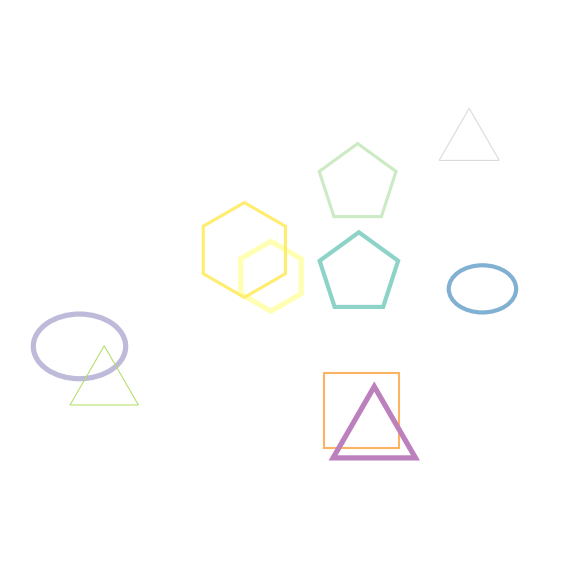[{"shape": "pentagon", "thickness": 2, "radius": 0.36, "center": [0.621, 0.525]}, {"shape": "hexagon", "thickness": 2.5, "radius": 0.3, "center": [0.469, 0.521]}, {"shape": "oval", "thickness": 2.5, "radius": 0.4, "center": [0.138, 0.399]}, {"shape": "oval", "thickness": 2, "radius": 0.29, "center": [0.835, 0.499]}, {"shape": "square", "thickness": 1, "radius": 0.32, "center": [0.626, 0.288]}, {"shape": "triangle", "thickness": 0.5, "radius": 0.34, "center": [0.18, 0.332]}, {"shape": "triangle", "thickness": 0.5, "radius": 0.3, "center": [0.812, 0.751]}, {"shape": "triangle", "thickness": 2.5, "radius": 0.41, "center": [0.648, 0.247]}, {"shape": "pentagon", "thickness": 1.5, "radius": 0.35, "center": [0.619, 0.681]}, {"shape": "hexagon", "thickness": 1.5, "radius": 0.41, "center": [0.423, 0.566]}]